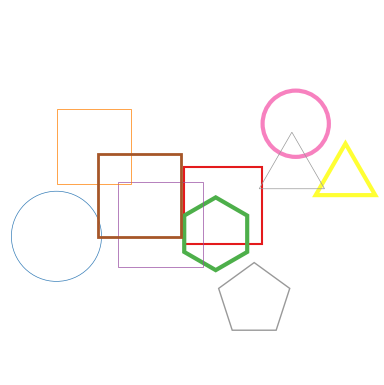[{"shape": "square", "thickness": 1.5, "radius": 0.5, "center": [0.579, 0.466]}, {"shape": "circle", "thickness": 0.5, "radius": 0.59, "center": [0.147, 0.386]}, {"shape": "hexagon", "thickness": 3, "radius": 0.47, "center": [0.56, 0.393]}, {"shape": "square", "thickness": 0.5, "radius": 0.55, "center": [0.417, 0.417]}, {"shape": "square", "thickness": 0.5, "radius": 0.49, "center": [0.244, 0.62]}, {"shape": "triangle", "thickness": 3, "radius": 0.45, "center": [0.897, 0.538]}, {"shape": "square", "thickness": 2, "radius": 0.54, "center": [0.362, 0.492]}, {"shape": "circle", "thickness": 3, "radius": 0.43, "center": [0.768, 0.679]}, {"shape": "pentagon", "thickness": 1, "radius": 0.49, "center": [0.66, 0.221]}, {"shape": "triangle", "thickness": 0.5, "radius": 0.49, "center": [0.758, 0.559]}]